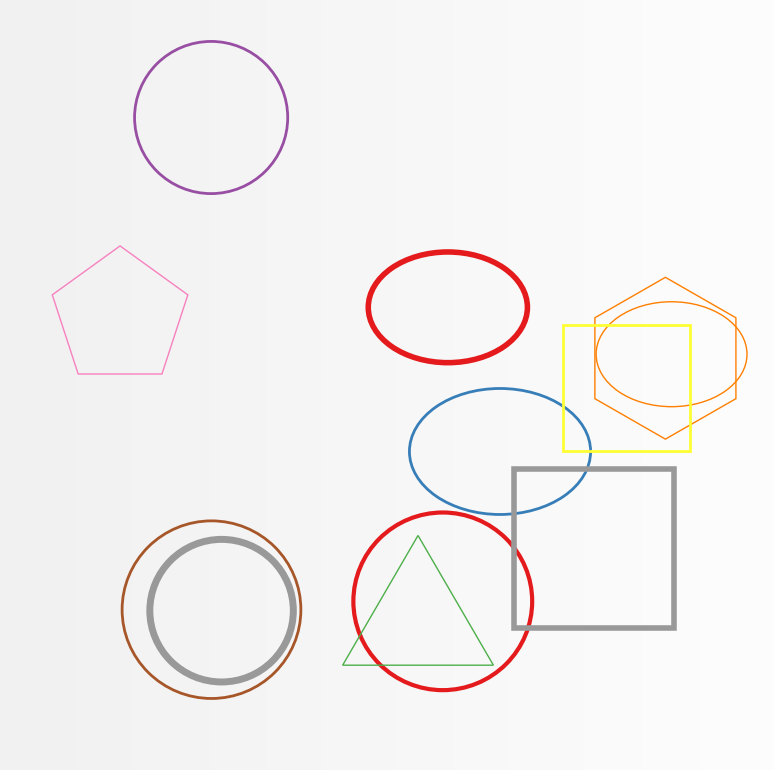[{"shape": "circle", "thickness": 1.5, "radius": 0.58, "center": [0.571, 0.219]}, {"shape": "oval", "thickness": 2, "radius": 0.51, "center": [0.578, 0.601]}, {"shape": "oval", "thickness": 1, "radius": 0.58, "center": [0.645, 0.414]}, {"shape": "triangle", "thickness": 0.5, "radius": 0.56, "center": [0.539, 0.192]}, {"shape": "circle", "thickness": 1, "radius": 0.49, "center": [0.272, 0.847]}, {"shape": "hexagon", "thickness": 0.5, "radius": 0.53, "center": [0.859, 0.535]}, {"shape": "oval", "thickness": 0.5, "radius": 0.49, "center": [0.867, 0.54]}, {"shape": "square", "thickness": 1, "radius": 0.41, "center": [0.808, 0.496]}, {"shape": "circle", "thickness": 1, "radius": 0.58, "center": [0.273, 0.208]}, {"shape": "pentagon", "thickness": 0.5, "radius": 0.46, "center": [0.155, 0.589]}, {"shape": "square", "thickness": 2, "radius": 0.52, "center": [0.767, 0.288]}, {"shape": "circle", "thickness": 2.5, "radius": 0.46, "center": [0.286, 0.207]}]